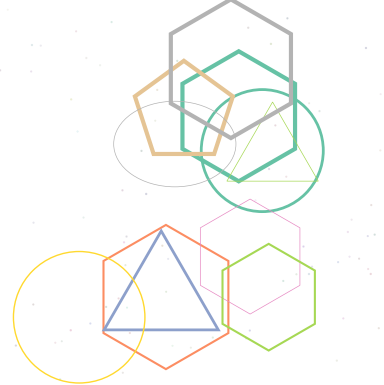[{"shape": "hexagon", "thickness": 3, "radius": 0.84, "center": [0.62, 0.698]}, {"shape": "circle", "thickness": 2, "radius": 0.79, "center": [0.681, 0.609]}, {"shape": "hexagon", "thickness": 1.5, "radius": 0.94, "center": [0.431, 0.228]}, {"shape": "triangle", "thickness": 2, "radius": 0.86, "center": [0.419, 0.229]}, {"shape": "hexagon", "thickness": 0.5, "radius": 0.75, "center": [0.65, 0.334]}, {"shape": "hexagon", "thickness": 1.5, "radius": 0.69, "center": [0.698, 0.228]}, {"shape": "triangle", "thickness": 0.5, "radius": 0.69, "center": [0.708, 0.598]}, {"shape": "circle", "thickness": 1, "radius": 0.85, "center": [0.206, 0.176]}, {"shape": "pentagon", "thickness": 3, "radius": 0.67, "center": [0.478, 0.708]}, {"shape": "hexagon", "thickness": 3, "radius": 0.9, "center": [0.6, 0.822]}, {"shape": "oval", "thickness": 0.5, "radius": 0.79, "center": [0.454, 0.626]}]